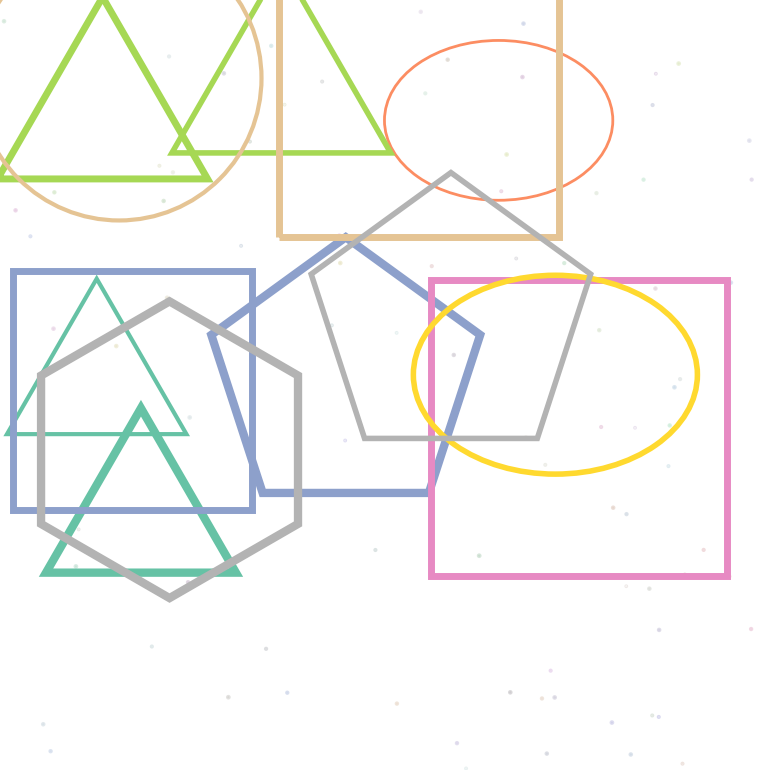[{"shape": "triangle", "thickness": 3, "radius": 0.71, "center": [0.183, 0.327]}, {"shape": "triangle", "thickness": 1.5, "radius": 0.67, "center": [0.126, 0.503]}, {"shape": "oval", "thickness": 1, "radius": 0.74, "center": [0.648, 0.844]}, {"shape": "square", "thickness": 2.5, "radius": 0.78, "center": [0.173, 0.492]}, {"shape": "pentagon", "thickness": 3, "radius": 0.92, "center": [0.449, 0.508]}, {"shape": "square", "thickness": 2.5, "radius": 0.96, "center": [0.751, 0.445]}, {"shape": "triangle", "thickness": 2.5, "radius": 0.79, "center": [0.133, 0.846]}, {"shape": "triangle", "thickness": 2, "radius": 0.82, "center": [0.365, 0.883]}, {"shape": "oval", "thickness": 2, "radius": 0.92, "center": [0.721, 0.513]}, {"shape": "circle", "thickness": 1.5, "radius": 0.92, "center": [0.155, 0.898]}, {"shape": "square", "thickness": 2.5, "radius": 0.91, "center": [0.544, 0.874]}, {"shape": "pentagon", "thickness": 2, "radius": 0.95, "center": [0.586, 0.585]}, {"shape": "hexagon", "thickness": 3, "radius": 0.96, "center": [0.22, 0.416]}]